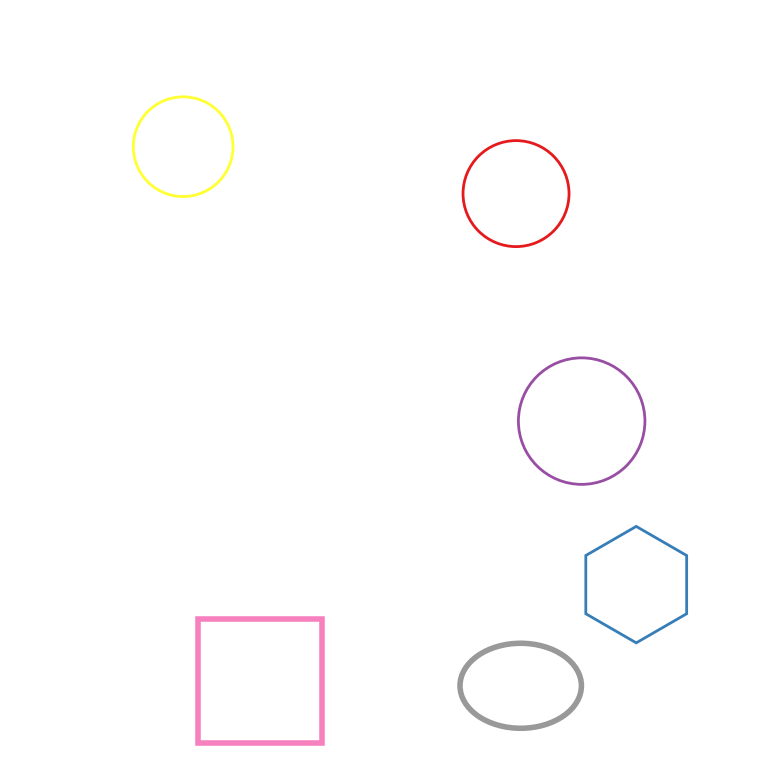[{"shape": "circle", "thickness": 1, "radius": 0.34, "center": [0.67, 0.749]}, {"shape": "hexagon", "thickness": 1, "radius": 0.38, "center": [0.826, 0.241]}, {"shape": "circle", "thickness": 1, "radius": 0.41, "center": [0.755, 0.453]}, {"shape": "circle", "thickness": 1, "radius": 0.32, "center": [0.238, 0.809]}, {"shape": "square", "thickness": 2, "radius": 0.4, "center": [0.338, 0.115]}, {"shape": "oval", "thickness": 2, "radius": 0.39, "center": [0.676, 0.109]}]